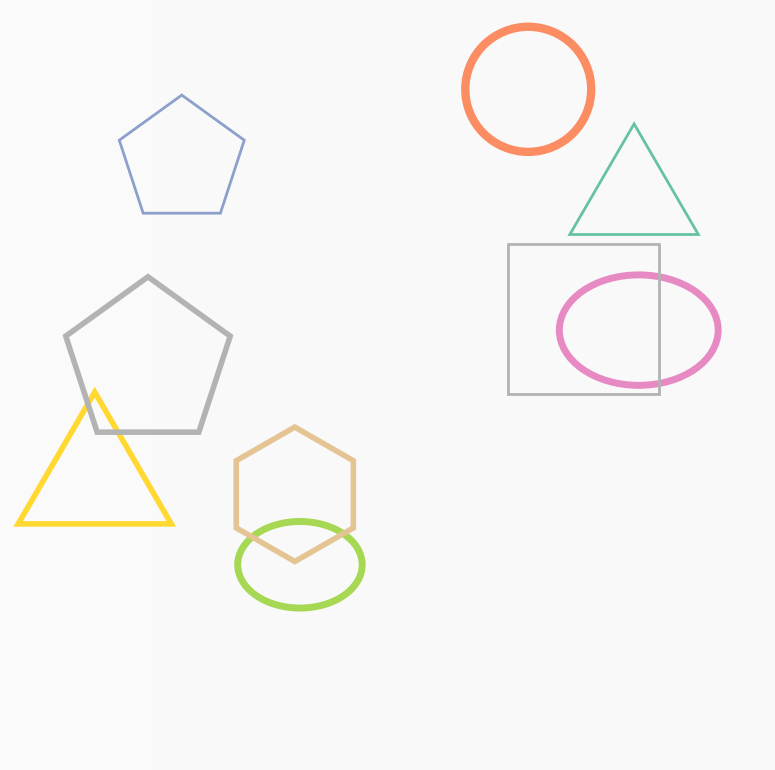[{"shape": "triangle", "thickness": 1, "radius": 0.48, "center": [0.818, 0.743]}, {"shape": "circle", "thickness": 3, "radius": 0.41, "center": [0.682, 0.884]}, {"shape": "pentagon", "thickness": 1, "radius": 0.42, "center": [0.235, 0.792]}, {"shape": "oval", "thickness": 2.5, "radius": 0.51, "center": [0.824, 0.571]}, {"shape": "oval", "thickness": 2.5, "radius": 0.4, "center": [0.387, 0.267]}, {"shape": "triangle", "thickness": 2, "radius": 0.57, "center": [0.122, 0.377]}, {"shape": "hexagon", "thickness": 2, "radius": 0.44, "center": [0.38, 0.358]}, {"shape": "square", "thickness": 1, "radius": 0.49, "center": [0.752, 0.586]}, {"shape": "pentagon", "thickness": 2, "radius": 0.56, "center": [0.191, 0.529]}]